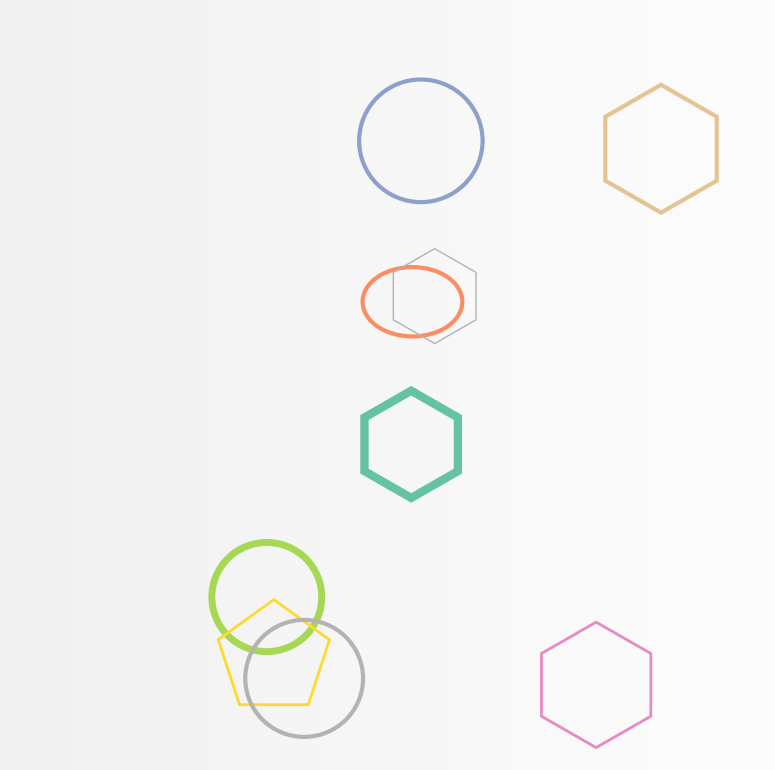[{"shape": "hexagon", "thickness": 3, "radius": 0.35, "center": [0.531, 0.423]}, {"shape": "oval", "thickness": 1.5, "radius": 0.32, "center": [0.532, 0.608]}, {"shape": "circle", "thickness": 1.5, "radius": 0.4, "center": [0.543, 0.817]}, {"shape": "hexagon", "thickness": 1, "radius": 0.41, "center": [0.769, 0.111]}, {"shape": "circle", "thickness": 2.5, "radius": 0.35, "center": [0.344, 0.225]}, {"shape": "pentagon", "thickness": 1, "radius": 0.38, "center": [0.353, 0.146]}, {"shape": "hexagon", "thickness": 1.5, "radius": 0.42, "center": [0.853, 0.807]}, {"shape": "hexagon", "thickness": 0.5, "radius": 0.31, "center": [0.561, 0.615]}, {"shape": "circle", "thickness": 1.5, "radius": 0.38, "center": [0.392, 0.119]}]